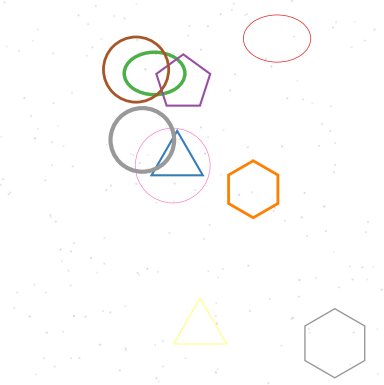[{"shape": "oval", "thickness": 0.5, "radius": 0.44, "center": [0.72, 0.9]}, {"shape": "triangle", "thickness": 1.5, "radius": 0.38, "center": [0.46, 0.583]}, {"shape": "oval", "thickness": 2.5, "radius": 0.39, "center": [0.401, 0.809]}, {"shape": "pentagon", "thickness": 1.5, "radius": 0.37, "center": [0.476, 0.785]}, {"shape": "hexagon", "thickness": 2, "radius": 0.37, "center": [0.658, 0.508]}, {"shape": "triangle", "thickness": 0.5, "radius": 0.4, "center": [0.52, 0.146]}, {"shape": "circle", "thickness": 2, "radius": 0.42, "center": [0.353, 0.819]}, {"shape": "circle", "thickness": 0.5, "radius": 0.49, "center": [0.449, 0.57]}, {"shape": "hexagon", "thickness": 1, "radius": 0.45, "center": [0.87, 0.108]}, {"shape": "circle", "thickness": 3, "radius": 0.41, "center": [0.37, 0.637]}]